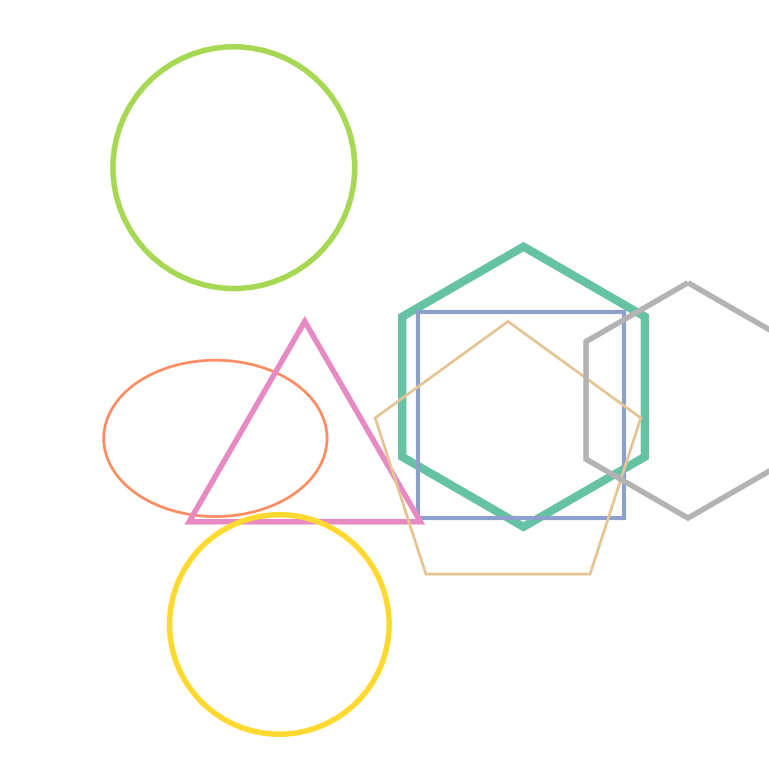[{"shape": "hexagon", "thickness": 3, "radius": 0.91, "center": [0.68, 0.498]}, {"shape": "oval", "thickness": 1, "radius": 0.73, "center": [0.28, 0.431]}, {"shape": "square", "thickness": 1.5, "radius": 0.67, "center": [0.676, 0.461]}, {"shape": "triangle", "thickness": 2, "radius": 0.87, "center": [0.396, 0.409]}, {"shape": "circle", "thickness": 2, "radius": 0.78, "center": [0.304, 0.782]}, {"shape": "circle", "thickness": 2, "radius": 0.71, "center": [0.363, 0.189]}, {"shape": "pentagon", "thickness": 1, "radius": 0.91, "center": [0.66, 0.401]}, {"shape": "hexagon", "thickness": 2, "radius": 0.76, "center": [0.893, 0.48]}]